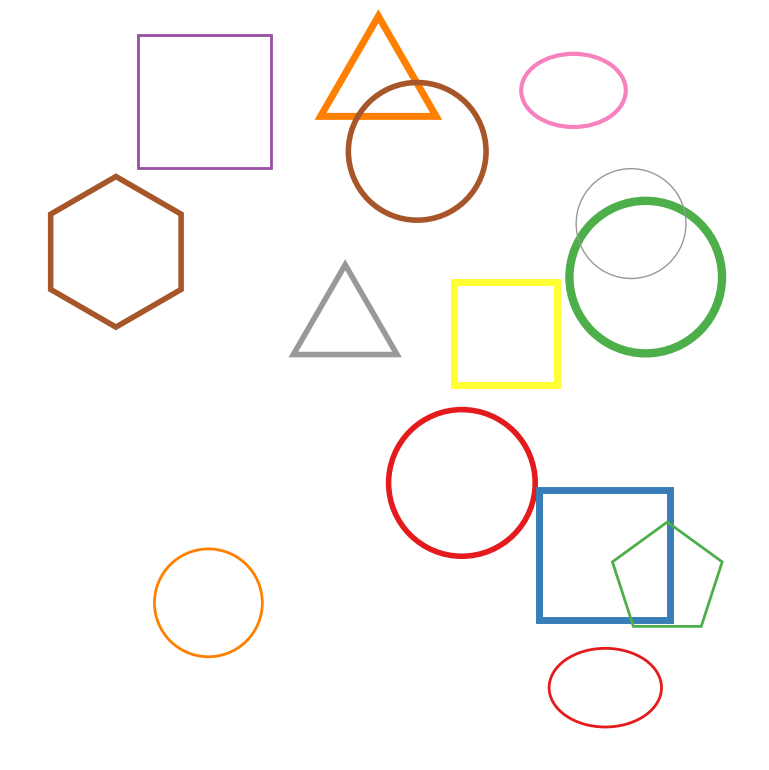[{"shape": "circle", "thickness": 2, "radius": 0.48, "center": [0.6, 0.373]}, {"shape": "oval", "thickness": 1, "radius": 0.36, "center": [0.786, 0.107]}, {"shape": "square", "thickness": 2.5, "radius": 0.42, "center": [0.785, 0.279]}, {"shape": "circle", "thickness": 3, "radius": 0.5, "center": [0.839, 0.64]}, {"shape": "pentagon", "thickness": 1, "radius": 0.37, "center": [0.867, 0.247]}, {"shape": "square", "thickness": 1, "radius": 0.43, "center": [0.265, 0.868]}, {"shape": "triangle", "thickness": 2.5, "radius": 0.43, "center": [0.491, 0.892]}, {"shape": "circle", "thickness": 1, "radius": 0.35, "center": [0.271, 0.217]}, {"shape": "square", "thickness": 2.5, "radius": 0.33, "center": [0.657, 0.567]}, {"shape": "circle", "thickness": 2, "radius": 0.45, "center": [0.542, 0.803]}, {"shape": "hexagon", "thickness": 2, "radius": 0.49, "center": [0.151, 0.673]}, {"shape": "oval", "thickness": 1.5, "radius": 0.34, "center": [0.745, 0.883]}, {"shape": "triangle", "thickness": 2, "radius": 0.39, "center": [0.448, 0.578]}, {"shape": "circle", "thickness": 0.5, "radius": 0.36, "center": [0.82, 0.71]}]